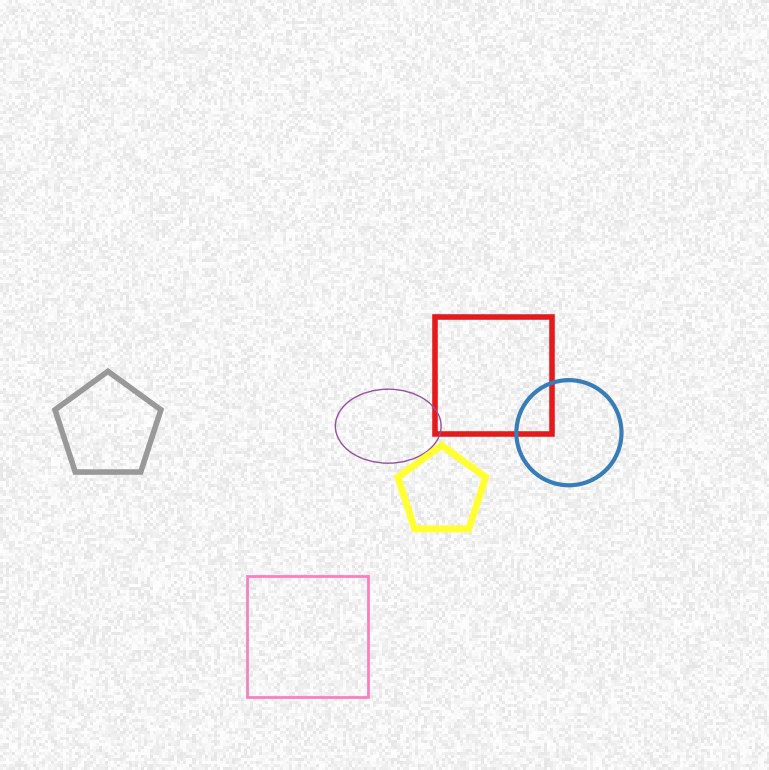[{"shape": "square", "thickness": 2, "radius": 0.38, "center": [0.641, 0.512]}, {"shape": "circle", "thickness": 1.5, "radius": 0.34, "center": [0.739, 0.438]}, {"shape": "oval", "thickness": 0.5, "radius": 0.34, "center": [0.504, 0.447]}, {"shape": "pentagon", "thickness": 2.5, "radius": 0.3, "center": [0.574, 0.362]}, {"shape": "square", "thickness": 1, "radius": 0.39, "center": [0.399, 0.173]}, {"shape": "pentagon", "thickness": 2, "radius": 0.36, "center": [0.14, 0.445]}]